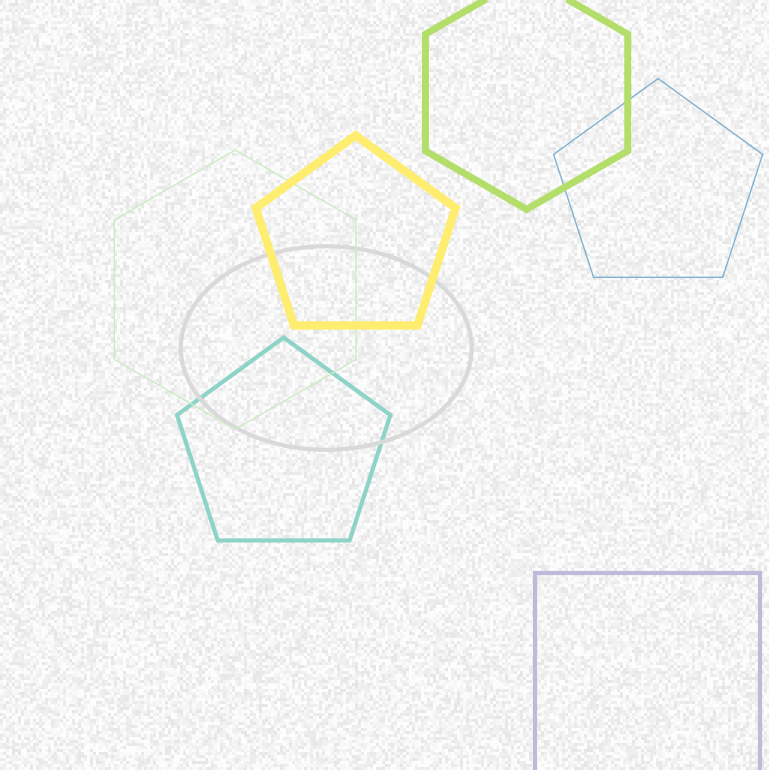[{"shape": "pentagon", "thickness": 1.5, "radius": 0.73, "center": [0.368, 0.416]}, {"shape": "square", "thickness": 1.5, "radius": 0.73, "center": [0.841, 0.11]}, {"shape": "pentagon", "thickness": 0.5, "radius": 0.71, "center": [0.855, 0.755]}, {"shape": "hexagon", "thickness": 2.5, "radius": 0.76, "center": [0.684, 0.88]}, {"shape": "oval", "thickness": 1.5, "radius": 0.94, "center": [0.424, 0.548]}, {"shape": "hexagon", "thickness": 0.5, "radius": 0.91, "center": [0.305, 0.624]}, {"shape": "pentagon", "thickness": 3, "radius": 0.68, "center": [0.462, 0.688]}]